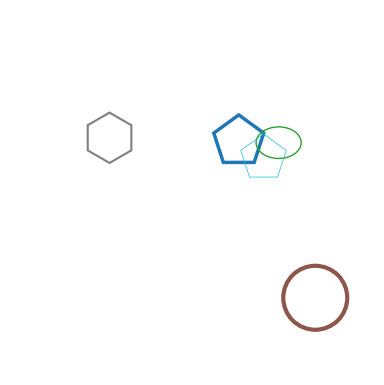[{"shape": "pentagon", "thickness": 2.5, "radius": 0.34, "center": [0.62, 0.633]}, {"shape": "oval", "thickness": 1, "radius": 0.29, "center": [0.724, 0.629]}, {"shape": "circle", "thickness": 3, "radius": 0.42, "center": [0.819, 0.227]}, {"shape": "hexagon", "thickness": 1.5, "radius": 0.33, "center": [0.284, 0.642]}, {"shape": "pentagon", "thickness": 0.5, "radius": 0.31, "center": [0.685, 0.59]}]